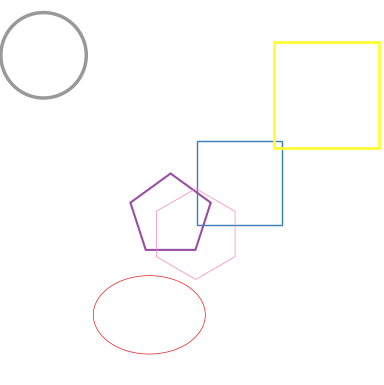[{"shape": "oval", "thickness": 0.5, "radius": 0.73, "center": [0.388, 0.182]}, {"shape": "square", "thickness": 1, "radius": 0.55, "center": [0.622, 0.524]}, {"shape": "pentagon", "thickness": 1.5, "radius": 0.55, "center": [0.443, 0.44]}, {"shape": "square", "thickness": 2, "radius": 0.68, "center": [0.849, 0.753]}, {"shape": "hexagon", "thickness": 0.5, "radius": 0.59, "center": [0.508, 0.392]}, {"shape": "circle", "thickness": 2.5, "radius": 0.55, "center": [0.113, 0.856]}]